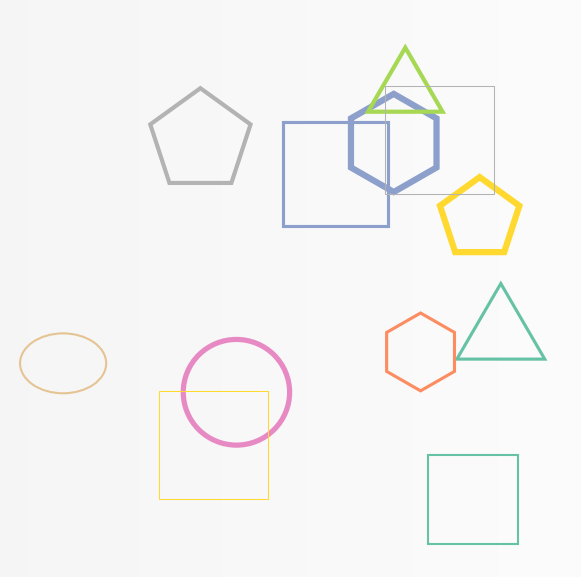[{"shape": "triangle", "thickness": 1.5, "radius": 0.44, "center": [0.862, 0.421]}, {"shape": "square", "thickness": 1, "radius": 0.38, "center": [0.814, 0.134]}, {"shape": "hexagon", "thickness": 1.5, "radius": 0.34, "center": [0.724, 0.39]}, {"shape": "square", "thickness": 1.5, "radius": 0.45, "center": [0.578, 0.697]}, {"shape": "hexagon", "thickness": 3, "radius": 0.42, "center": [0.677, 0.752]}, {"shape": "circle", "thickness": 2.5, "radius": 0.46, "center": [0.407, 0.32]}, {"shape": "triangle", "thickness": 2, "radius": 0.37, "center": [0.697, 0.843]}, {"shape": "pentagon", "thickness": 3, "radius": 0.36, "center": [0.825, 0.621]}, {"shape": "square", "thickness": 0.5, "radius": 0.47, "center": [0.367, 0.229]}, {"shape": "oval", "thickness": 1, "radius": 0.37, "center": [0.109, 0.37]}, {"shape": "pentagon", "thickness": 2, "radius": 0.45, "center": [0.345, 0.756]}, {"shape": "square", "thickness": 0.5, "radius": 0.47, "center": [0.756, 0.756]}]